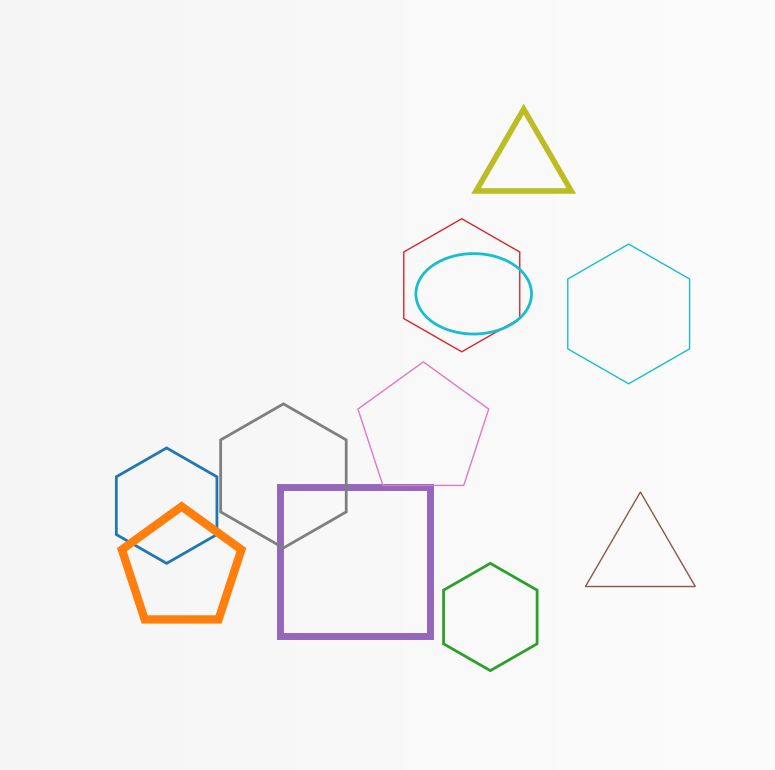[{"shape": "hexagon", "thickness": 1, "radius": 0.37, "center": [0.215, 0.343]}, {"shape": "pentagon", "thickness": 3, "radius": 0.41, "center": [0.234, 0.261]}, {"shape": "hexagon", "thickness": 1, "radius": 0.35, "center": [0.633, 0.199]}, {"shape": "hexagon", "thickness": 0.5, "radius": 0.43, "center": [0.596, 0.63]}, {"shape": "square", "thickness": 2.5, "radius": 0.48, "center": [0.458, 0.271]}, {"shape": "triangle", "thickness": 0.5, "radius": 0.41, "center": [0.826, 0.279]}, {"shape": "pentagon", "thickness": 0.5, "radius": 0.44, "center": [0.546, 0.441]}, {"shape": "hexagon", "thickness": 1, "radius": 0.47, "center": [0.366, 0.382]}, {"shape": "triangle", "thickness": 2, "radius": 0.35, "center": [0.676, 0.787]}, {"shape": "hexagon", "thickness": 0.5, "radius": 0.45, "center": [0.811, 0.592]}, {"shape": "oval", "thickness": 1, "radius": 0.37, "center": [0.611, 0.618]}]